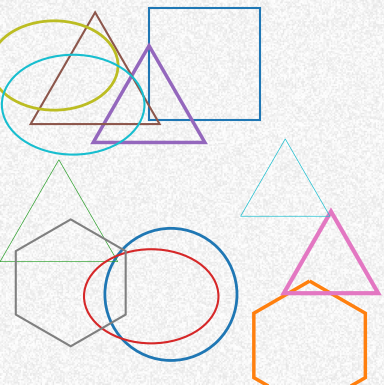[{"shape": "square", "thickness": 1.5, "radius": 0.72, "center": [0.532, 0.833]}, {"shape": "circle", "thickness": 2, "radius": 0.86, "center": [0.444, 0.235]}, {"shape": "hexagon", "thickness": 2.5, "radius": 0.84, "center": [0.804, 0.103]}, {"shape": "triangle", "thickness": 0.5, "radius": 0.88, "center": [0.153, 0.409]}, {"shape": "oval", "thickness": 1.5, "radius": 0.87, "center": [0.393, 0.23]}, {"shape": "triangle", "thickness": 2.5, "radius": 0.84, "center": [0.387, 0.714]}, {"shape": "triangle", "thickness": 1.5, "radius": 0.97, "center": [0.247, 0.774]}, {"shape": "triangle", "thickness": 3, "radius": 0.71, "center": [0.86, 0.309]}, {"shape": "hexagon", "thickness": 1.5, "radius": 0.82, "center": [0.184, 0.265]}, {"shape": "oval", "thickness": 2, "radius": 0.83, "center": [0.141, 0.83]}, {"shape": "oval", "thickness": 1.5, "radius": 0.93, "center": [0.19, 0.728]}, {"shape": "triangle", "thickness": 0.5, "radius": 0.67, "center": [0.741, 0.505]}]